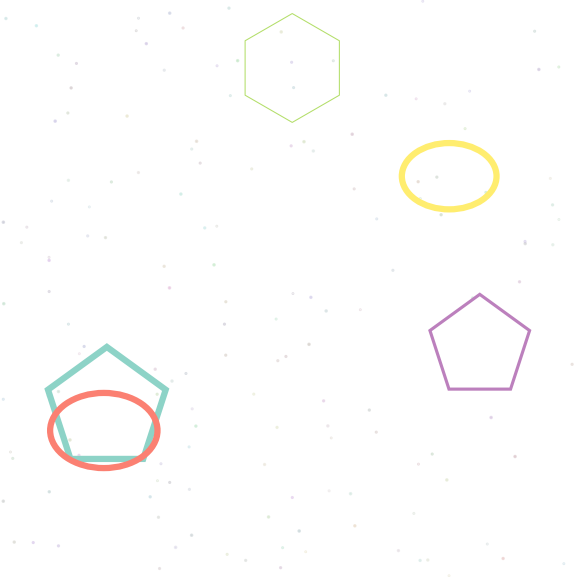[{"shape": "pentagon", "thickness": 3, "radius": 0.54, "center": [0.185, 0.291]}, {"shape": "oval", "thickness": 3, "radius": 0.46, "center": [0.18, 0.254]}, {"shape": "hexagon", "thickness": 0.5, "radius": 0.47, "center": [0.506, 0.881]}, {"shape": "pentagon", "thickness": 1.5, "radius": 0.45, "center": [0.831, 0.399]}, {"shape": "oval", "thickness": 3, "radius": 0.41, "center": [0.778, 0.694]}]